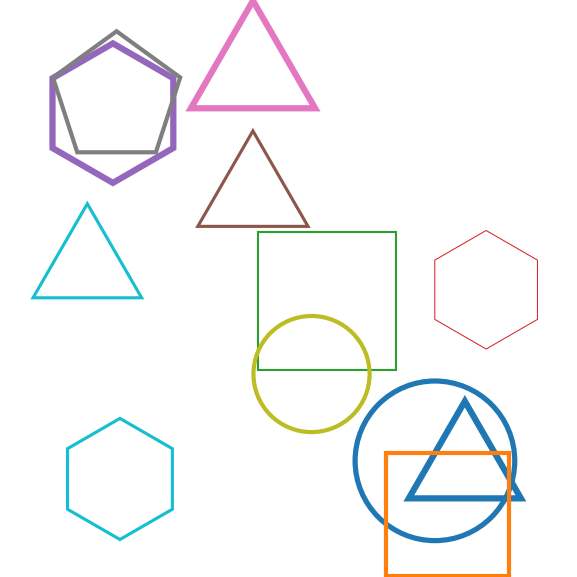[{"shape": "triangle", "thickness": 3, "radius": 0.56, "center": [0.805, 0.192]}, {"shape": "circle", "thickness": 2.5, "radius": 0.69, "center": [0.753, 0.201]}, {"shape": "square", "thickness": 2, "radius": 0.53, "center": [0.775, 0.109]}, {"shape": "square", "thickness": 1, "radius": 0.6, "center": [0.566, 0.478]}, {"shape": "hexagon", "thickness": 0.5, "radius": 0.51, "center": [0.842, 0.497]}, {"shape": "hexagon", "thickness": 3, "radius": 0.6, "center": [0.195, 0.803]}, {"shape": "triangle", "thickness": 1.5, "radius": 0.55, "center": [0.438, 0.662]}, {"shape": "triangle", "thickness": 3, "radius": 0.62, "center": [0.438, 0.874]}, {"shape": "pentagon", "thickness": 2, "radius": 0.58, "center": [0.202, 0.829]}, {"shape": "circle", "thickness": 2, "radius": 0.5, "center": [0.539, 0.351]}, {"shape": "triangle", "thickness": 1.5, "radius": 0.54, "center": [0.151, 0.538]}, {"shape": "hexagon", "thickness": 1.5, "radius": 0.52, "center": [0.208, 0.17]}]